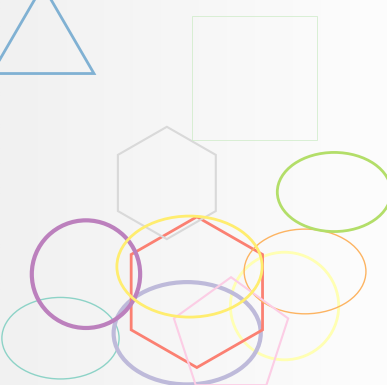[{"shape": "oval", "thickness": 1, "radius": 0.76, "center": [0.156, 0.122]}, {"shape": "circle", "thickness": 2, "radius": 0.7, "center": [0.734, 0.205]}, {"shape": "oval", "thickness": 3, "radius": 0.95, "center": [0.483, 0.134]}, {"shape": "hexagon", "thickness": 2, "radius": 0.98, "center": [0.508, 0.241]}, {"shape": "triangle", "thickness": 2, "radius": 0.76, "center": [0.11, 0.885]}, {"shape": "oval", "thickness": 1, "radius": 0.79, "center": [0.787, 0.295]}, {"shape": "oval", "thickness": 2, "radius": 0.73, "center": [0.862, 0.501]}, {"shape": "pentagon", "thickness": 1.5, "radius": 0.78, "center": [0.596, 0.125]}, {"shape": "hexagon", "thickness": 1.5, "radius": 0.73, "center": [0.431, 0.525]}, {"shape": "circle", "thickness": 3, "radius": 0.7, "center": [0.222, 0.288]}, {"shape": "square", "thickness": 0.5, "radius": 0.8, "center": [0.656, 0.797]}, {"shape": "oval", "thickness": 2, "radius": 0.94, "center": [0.489, 0.308]}]